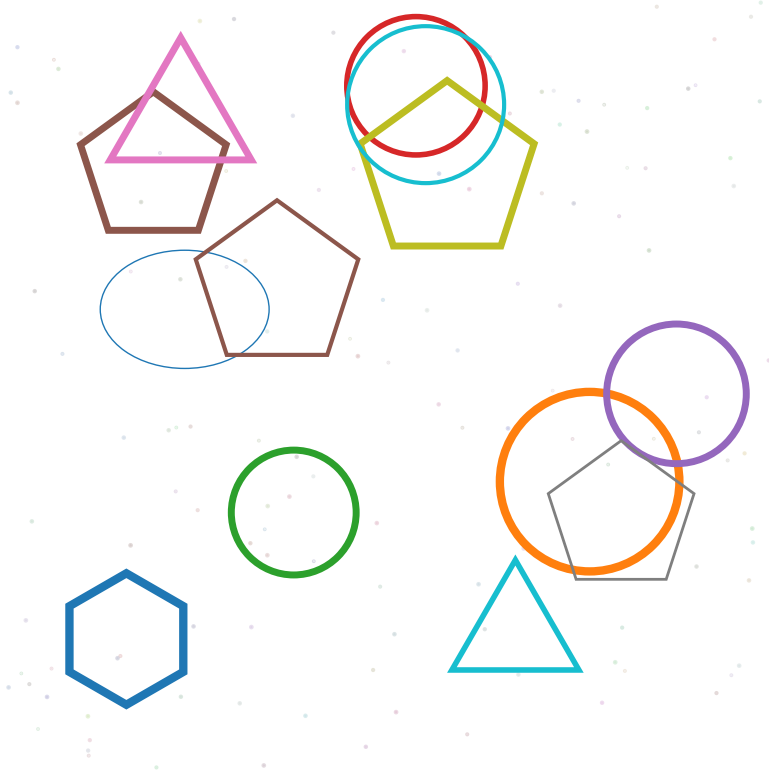[{"shape": "hexagon", "thickness": 3, "radius": 0.43, "center": [0.164, 0.17]}, {"shape": "oval", "thickness": 0.5, "radius": 0.55, "center": [0.24, 0.598]}, {"shape": "circle", "thickness": 3, "radius": 0.58, "center": [0.766, 0.374]}, {"shape": "circle", "thickness": 2.5, "radius": 0.41, "center": [0.381, 0.334]}, {"shape": "circle", "thickness": 2, "radius": 0.45, "center": [0.54, 0.889]}, {"shape": "circle", "thickness": 2.5, "radius": 0.45, "center": [0.879, 0.489]}, {"shape": "pentagon", "thickness": 1.5, "radius": 0.55, "center": [0.36, 0.629]}, {"shape": "pentagon", "thickness": 2.5, "radius": 0.5, "center": [0.199, 0.781]}, {"shape": "triangle", "thickness": 2.5, "radius": 0.53, "center": [0.235, 0.845]}, {"shape": "pentagon", "thickness": 1, "radius": 0.5, "center": [0.807, 0.328]}, {"shape": "pentagon", "thickness": 2.5, "radius": 0.59, "center": [0.581, 0.777]}, {"shape": "circle", "thickness": 1.5, "radius": 0.51, "center": [0.553, 0.864]}, {"shape": "triangle", "thickness": 2, "radius": 0.48, "center": [0.669, 0.177]}]